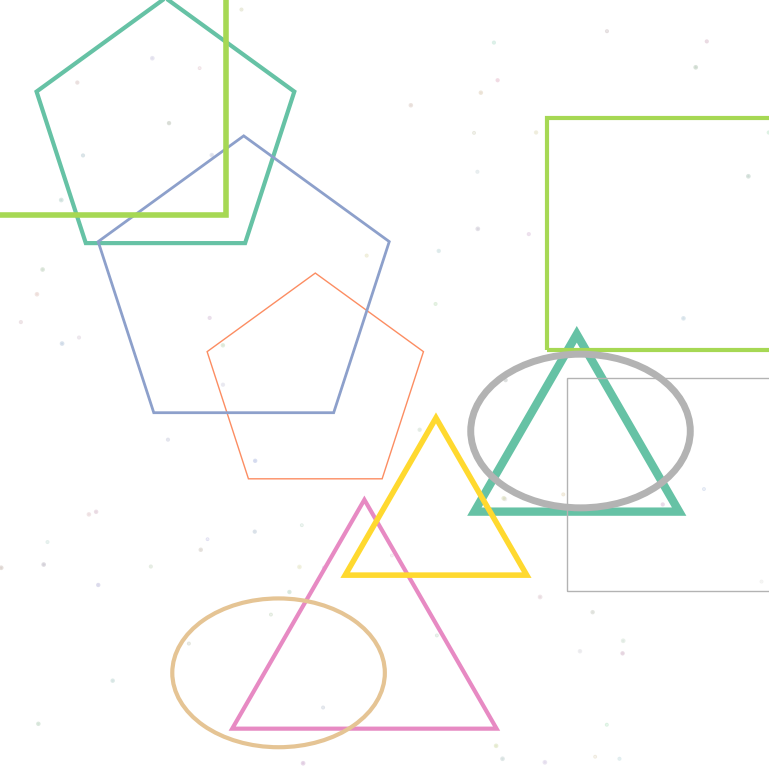[{"shape": "triangle", "thickness": 3, "radius": 0.77, "center": [0.749, 0.412]}, {"shape": "pentagon", "thickness": 1.5, "radius": 0.88, "center": [0.215, 0.827]}, {"shape": "pentagon", "thickness": 0.5, "radius": 0.74, "center": [0.409, 0.498]}, {"shape": "pentagon", "thickness": 1, "radius": 0.99, "center": [0.317, 0.625]}, {"shape": "triangle", "thickness": 1.5, "radius": 0.99, "center": [0.473, 0.153]}, {"shape": "square", "thickness": 1.5, "radius": 0.75, "center": [0.861, 0.696]}, {"shape": "square", "thickness": 2, "radius": 0.88, "center": [0.117, 0.897]}, {"shape": "triangle", "thickness": 2, "radius": 0.68, "center": [0.566, 0.321]}, {"shape": "oval", "thickness": 1.5, "radius": 0.69, "center": [0.362, 0.126]}, {"shape": "oval", "thickness": 2.5, "radius": 0.71, "center": [0.754, 0.44]}, {"shape": "square", "thickness": 0.5, "radius": 0.69, "center": [0.875, 0.371]}]